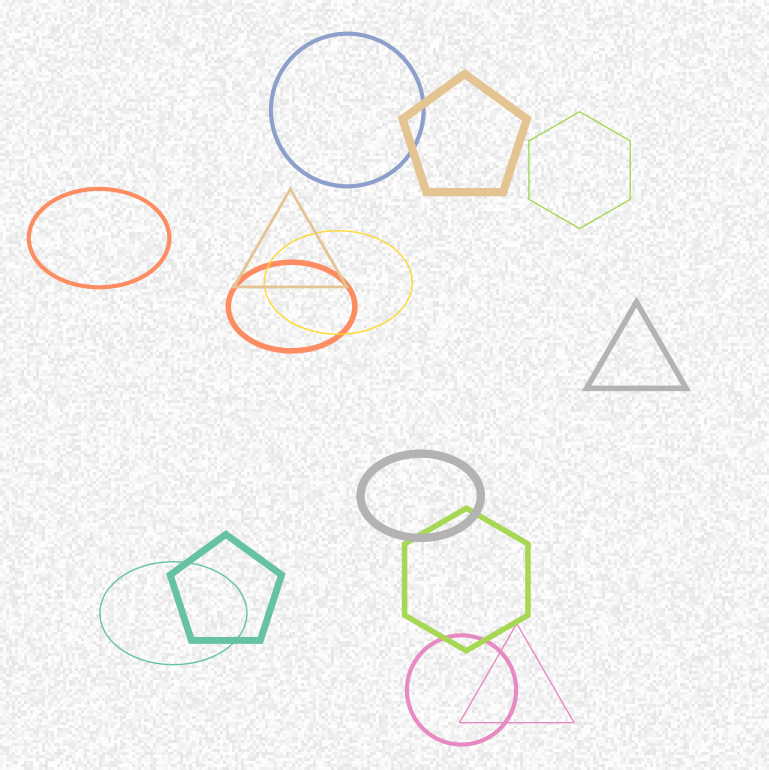[{"shape": "pentagon", "thickness": 2.5, "radius": 0.38, "center": [0.293, 0.23]}, {"shape": "oval", "thickness": 0.5, "radius": 0.48, "center": [0.225, 0.204]}, {"shape": "oval", "thickness": 1.5, "radius": 0.46, "center": [0.129, 0.691]}, {"shape": "oval", "thickness": 2, "radius": 0.41, "center": [0.379, 0.602]}, {"shape": "circle", "thickness": 1.5, "radius": 0.5, "center": [0.451, 0.857]}, {"shape": "triangle", "thickness": 0.5, "radius": 0.43, "center": [0.671, 0.104]}, {"shape": "circle", "thickness": 1.5, "radius": 0.35, "center": [0.599, 0.104]}, {"shape": "hexagon", "thickness": 0.5, "radius": 0.38, "center": [0.753, 0.779]}, {"shape": "hexagon", "thickness": 2, "radius": 0.46, "center": [0.606, 0.247]}, {"shape": "oval", "thickness": 0.5, "radius": 0.48, "center": [0.439, 0.633]}, {"shape": "pentagon", "thickness": 3, "radius": 0.42, "center": [0.604, 0.819]}, {"shape": "triangle", "thickness": 1, "radius": 0.42, "center": [0.377, 0.67]}, {"shape": "oval", "thickness": 3, "radius": 0.39, "center": [0.546, 0.356]}, {"shape": "triangle", "thickness": 2, "radius": 0.37, "center": [0.827, 0.533]}]